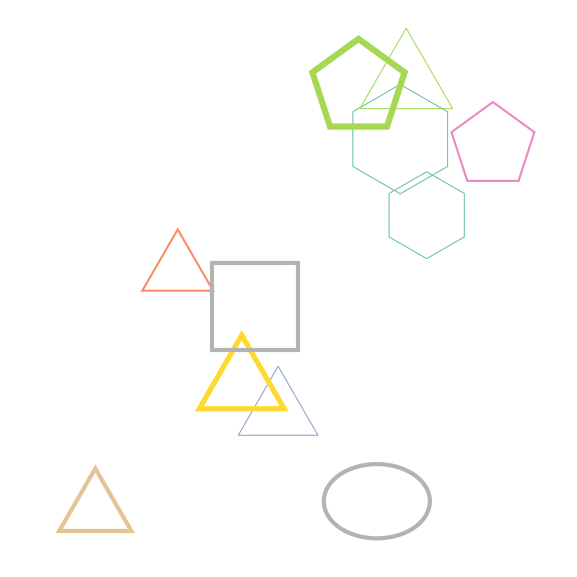[{"shape": "hexagon", "thickness": 0.5, "radius": 0.38, "center": [0.739, 0.626]}, {"shape": "hexagon", "thickness": 0.5, "radius": 0.47, "center": [0.693, 0.758]}, {"shape": "triangle", "thickness": 1, "radius": 0.35, "center": [0.308, 0.531]}, {"shape": "triangle", "thickness": 0.5, "radius": 0.4, "center": [0.482, 0.285]}, {"shape": "pentagon", "thickness": 1, "radius": 0.38, "center": [0.854, 0.747]}, {"shape": "pentagon", "thickness": 3, "radius": 0.42, "center": [0.621, 0.848]}, {"shape": "triangle", "thickness": 0.5, "radius": 0.46, "center": [0.703, 0.857]}, {"shape": "triangle", "thickness": 2.5, "radius": 0.42, "center": [0.419, 0.334]}, {"shape": "triangle", "thickness": 2, "radius": 0.36, "center": [0.165, 0.116]}, {"shape": "square", "thickness": 2, "radius": 0.37, "center": [0.441, 0.468]}, {"shape": "oval", "thickness": 2, "radius": 0.46, "center": [0.653, 0.131]}]